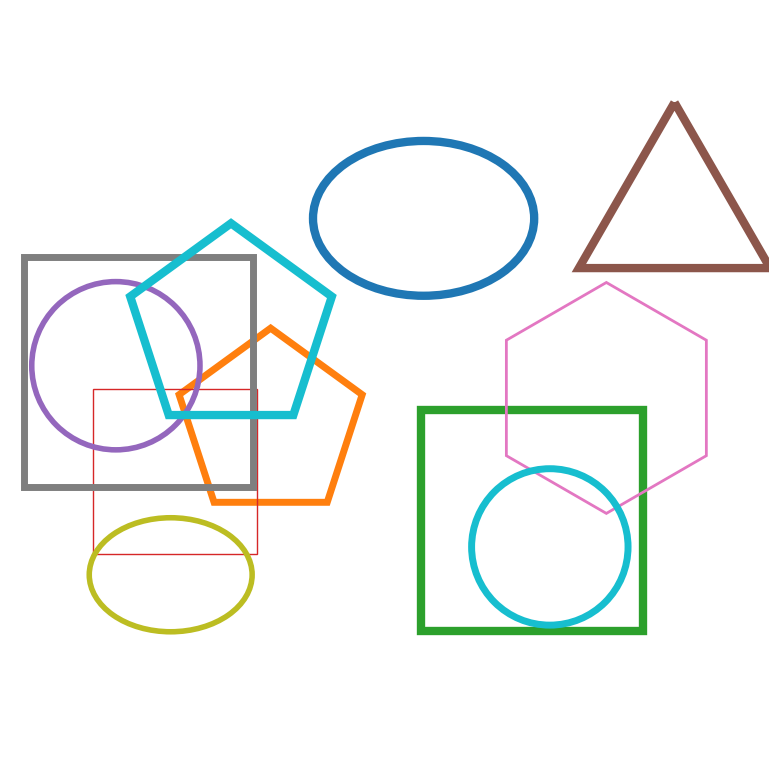[{"shape": "oval", "thickness": 3, "radius": 0.72, "center": [0.55, 0.716]}, {"shape": "pentagon", "thickness": 2.5, "radius": 0.63, "center": [0.351, 0.449]}, {"shape": "square", "thickness": 3, "radius": 0.72, "center": [0.691, 0.324]}, {"shape": "square", "thickness": 0.5, "radius": 0.53, "center": [0.227, 0.388]}, {"shape": "circle", "thickness": 2, "radius": 0.55, "center": [0.15, 0.525]}, {"shape": "triangle", "thickness": 3, "radius": 0.72, "center": [0.876, 0.724]}, {"shape": "hexagon", "thickness": 1, "radius": 0.75, "center": [0.787, 0.483]}, {"shape": "square", "thickness": 2.5, "radius": 0.75, "center": [0.18, 0.517]}, {"shape": "oval", "thickness": 2, "radius": 0.53, "center": [0.222, 0.254]}, {"shape": "circle", "thickness": 2.5, "radius": 0.51, "center": [0.714, 0.29]}, {"shape": "pentagon", "thickness": 3, "radius": 0.69, "center": [0.3, 0.572]}]